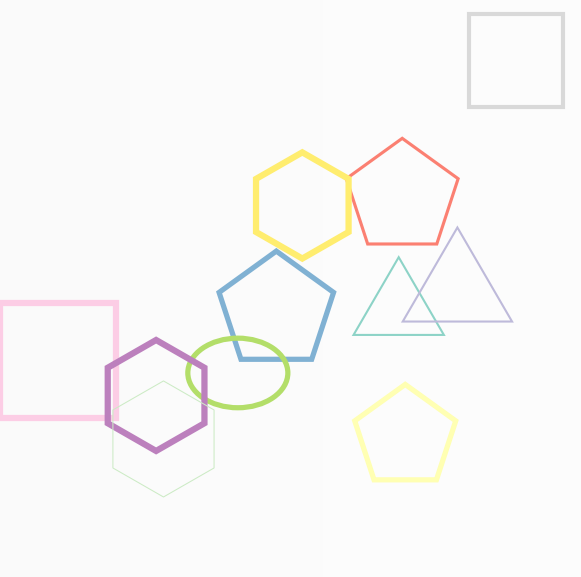[{"shape": "triangle", "thickness": 1, "radius": 0.45, "center": [0.686, 0.464]}, {"shape": "pentagon", "thickness": 2.5, "radius": 0.46, "center": [0.697, 0.242]}, {"shape": "triangle", "thickness": 1, "radius": 0.54, "center": [0.787, 0.497]}, {"shape": "pentagon", "thickness": 1.5, "radius": 0.51, "center": [0.692, 0.658]}, {"shape": "pentagon", "thickness": 2.5, "radius": 0.52, "center": [0.475, 0.461]}, {"shape": "oval", "thickness": 2.5, "radius": 0.43, "center": [0.409, 0.353]}, {"shape": "square", "thickness": 3, "radius": 0.5, "center": [0.1, 0.375]}, {"shape": "square", "thickness": 2, "radius": 0.4, "center": [0.888, 0.895]}, {"shape": "hexagon", "thickness": 3, "radius": 0.48, "center": [0.269, 0.314]}, {"shape": "hexagon", "thickness": 0.5, "radius": 0.5, "center": [0.281, 0.239]}, {"shape": "hexagon", "thickness": 3, "radius": 0.46, "center": [0.52, 0.643]}]